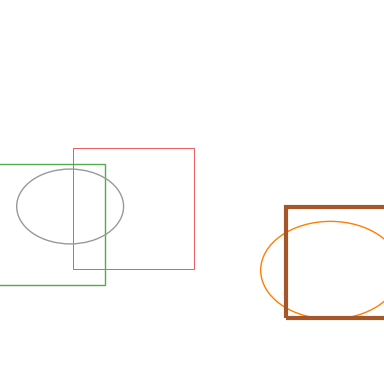[{"shape": "square", "thickness": 0.5, "radius": 0.79, "center": [0.346, 0.457]}, {"shape": "square", "thickness": 1, "radius": 0.79, "center": [0.115, 0.417]}, {"shape": "oval", "thickness": 1, "radius": 0.91, "center": [0.858, 0.298]}, {"shape": "square", "thickness": 3, "radius": 0.72, "center": [0.886, 0.318]}, {"shape": "oval", "thickness": 1, "radius": 0.69, "center": [0.182, 0.464]}]